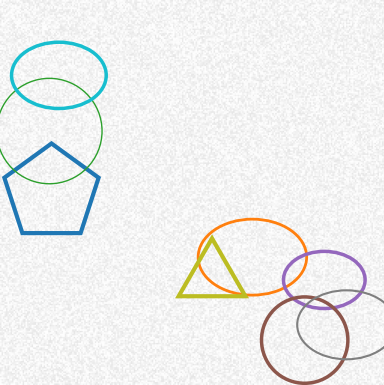[{"shape": "pentagon", "thickness": 3, "radius": 0.64, "center": [0.134, 0.499]}, {"shape": "oval", "thickness": 2, "radius": 0.7, "center": [0.656, 0.332]}, {"shape": "circle", "thickness": 1, "radius": 0.68, "center": [0.128, 0.66]}, {"shape": "oval", "thickness": 2.5, "radius": 0.53, "center": [0.842, 0.273]}, {"shape": "circle", "thickness": 2.5, "radius": 0.56, "center": [0.791, 0.117]}, {"shape": "oval", "thickness": 1.5, "radius": 0.64, "center": [0.9, 0.156]}, {"shape": "triangle", "thickness": 3, "radius": 0.5, "center": [0.551, 0.281]}, {"shape": "oval", "thickness": 2.5, "radius": 0.61, "center": [0.153, 0.804]}]